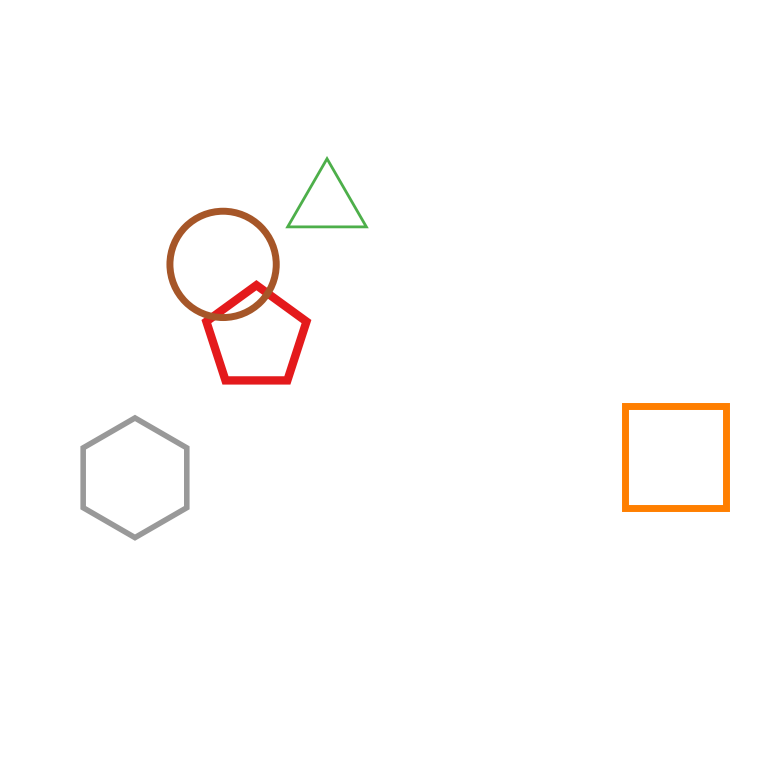[{"shape": "pentagon", "thickness": 3, "radius": 0.34, "center": [0.333, 0.561]}, {"shape": "triangle", "thickness": 1, "radius": 0.29, "center": [0.425, 0.735]}, {"shape": "square", "thickness": 2.5, "radius": 0.33, "center": [0.877, 0.407]}, {"shape": "circle", "thickness": 2.5, "radius": 0.35, "center": [0.29, 0.657]}, {"shape": "hexagon", "thickness": 2, "radius": 0.39, "center": [0.175, 0.38]}]